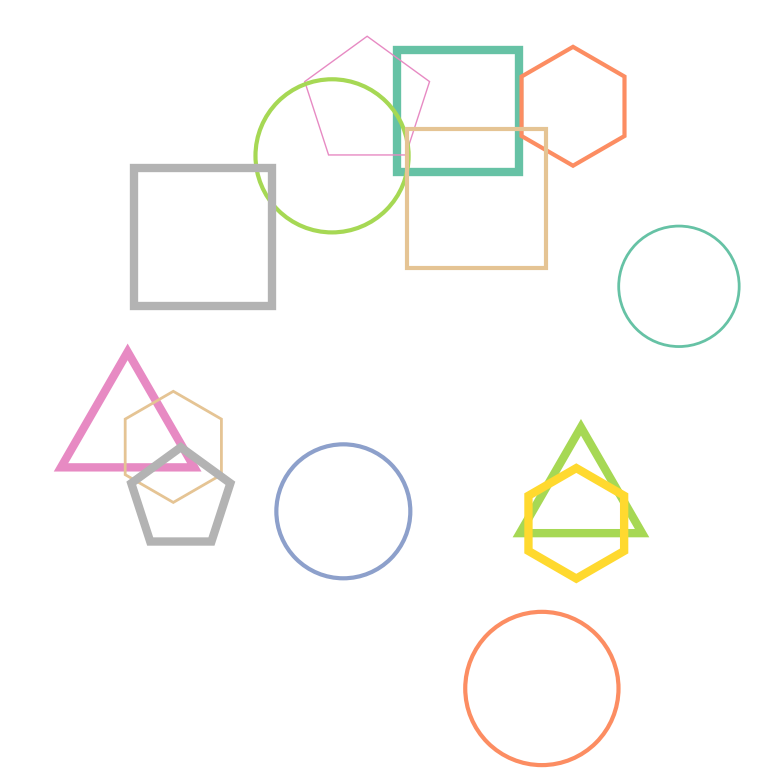[{"shape": "square", "thickness": 3, "radius": 0.4, "center": [0.595, 0.856]}, {"shape": "circle", "thickness": 1, "radius": 0.39, "center": [0.882, 0.628]}, {"shape": "hexagon", "thickness": 1.5, "radius": 0.39, "center": [0.744, 0.862]}, {"shape": "circle", "thickness": 1.5, "radius": 0.5, "center": [0.704, 0.106]}, {"shape": "circle", "thickness": 1.5, "radius": 0.43, "center": [0.446, 0.336]}, {"shape": "triangle", "thickness": 3, "radius": 0.5, "center": [0.166, 0.443]}, {"shape": "pentagon", "thickness": 0.5, "radius": 0.43, "center": [0.477, 0.868]}, {"shape": "triangle", "thickness": 3, "radius": 0.46, "center": [0.755, 0.353]}, {"shape": "circle", "thickness": 1.5, "radius": 0.5, "center": [0.431, 0.798]}, {"shape": "hexagon", "thickness": 3, "radius": 0.36, "center": [0.748, 0.32]}, {"shape": "hexagon", "thickness": 1, "radius": 0.36, "center": [0.225, 0.42]}, {"shape": "square", "thickness": 1.5, "radius": 0.45, "center": [0.619, 0.742]}, {"shape": "pentagon", "thickness": 3, "radius": 0.34, "center": [0.235, 0.351]}, {"shape": "square", "thickness": 3, "radius": 0.45, "center": [0.263, 0.692]}]